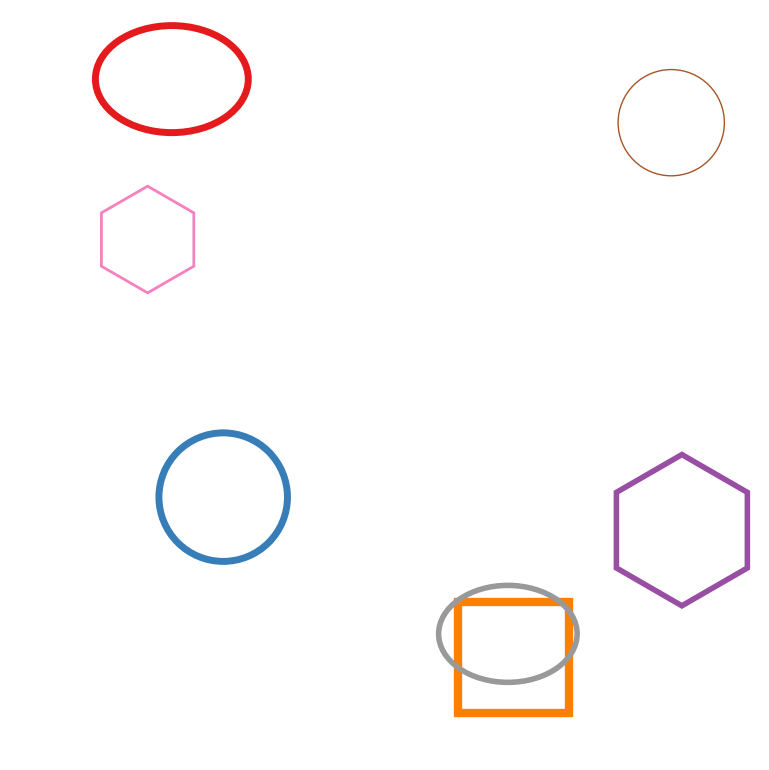[{"shape": "oval", "thickness": 2.5, "radius": 0.5, "center": [0.223, 0.897]}, {"shape": "circle", "thickness": 2.5, "radius": 0.42, "center": [0.29, 0.354]}, {"shape": "hexagon", "thickness": 2, "radius": 0.49, "center": [0.886, 0.311]}, {"shape": "square", "thickness": 3, "radius": 0.36, "center": [0.667, 0.146]}, {"shape": "circle", "thickness": 0.5, "radius": 0.34, "center": [0.872, 0.841]}, {"shape": "hexagon", "thickness": 1, "radius": 0.35, "center": [0.192, 0.689]}, {"shape": "oval", "thickness": 2, "radius": 0.45, "center": [0.66, 0.177]}]